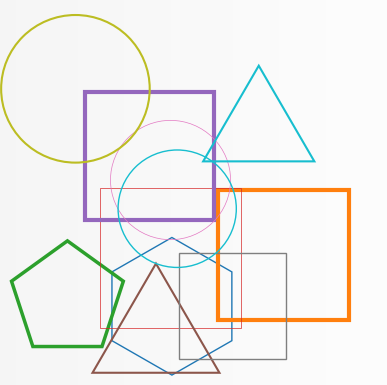[{"shape": "hexagon", "thickness": 1, "radius": 0.89, "center": [0.444, 0.204]}, {"shape": "square", "thickness": 3, "radius": 0.85, "center": [0.732, 0.338]}, {"shape": "pentagon", "thickness": 2.5, "radius": 0.76, "center": [0.174, 0.223]}, {"shape": "square", "thickness": 0.5, "radius": 0.91, "center": [0.44, 0.331]}, {"shape": "square", "thickness": 3, "radius": 0.83, "center": [0.385, 0.596]}, {"shape": "triangle", "thickness": 1.5, "radius": 0.95, "center": [0.403, 0.126]}, {"shape": "circle", "thickness": 0.5, "radius": 0.77, "center": [0.44, 0.532]}, {"shape": "square", "thickness": 1, "radius": 0.69, "center": [0.6, 0.205]}, {"shape": "circle", "thickness": 1.5, "radius": 0.96, "center": [0.195, 0.769]}, {"shape": "triangle", "thickness": 1.5, "radius": 0.83, "center": [0.668, 0.664]}, {"shape": "circle", "thickness": 1, "radius": 0.76, "center": [0.457, 0.458]}]